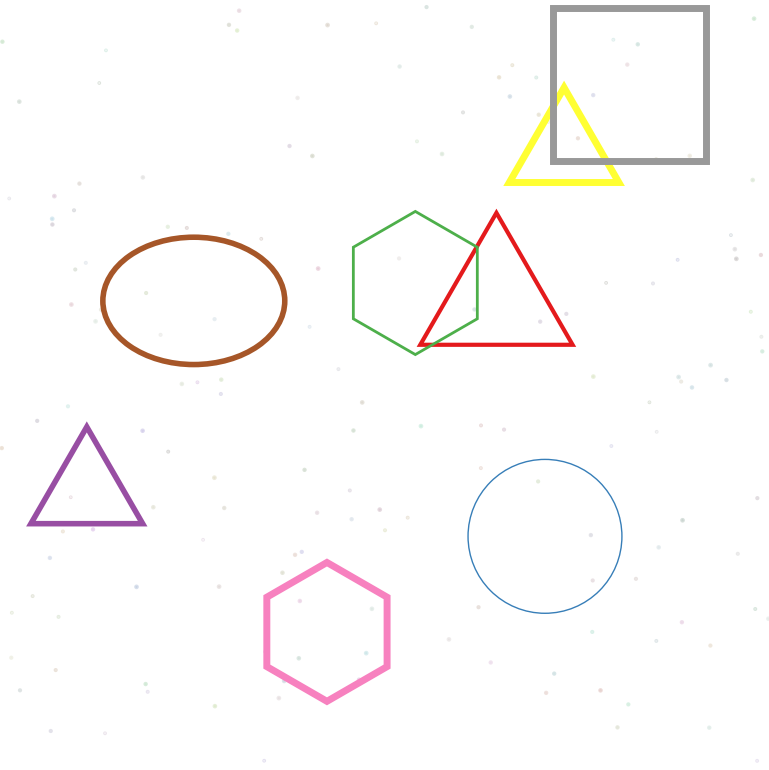[{"shape": "triangle", "thickness": 1.5, "radius": 0.57, "center": [0.645, 0.609]}, {"shape": "circle", "thickness": 0.5, "radius": 0.5, "center": [0.708, 0.303]}, {"shape": "hexagon", "thickness": 1, "radius": 0.46, "center": [0.539, 0.632]}, {"shape": "triangle", "thickness": 2, "radius": 0.42, "center": [0.113, 0.362]}, {"shape": "triangle", "thickness": 2.5, "radius": 0.41, "center": [0.733, 0.804]}, {"shape": "oval", "thickness": 2, "radius": 0.59, "center": [0.252, 0.609]}, {"shape": "hexagon", "thickness": 2.5, "radius": 0.45, "center": [0.425, 0.179]}, {"shape": "square", "thickness": 2.5, "radius": 0.5, "center": [0.817, 0.89]}]